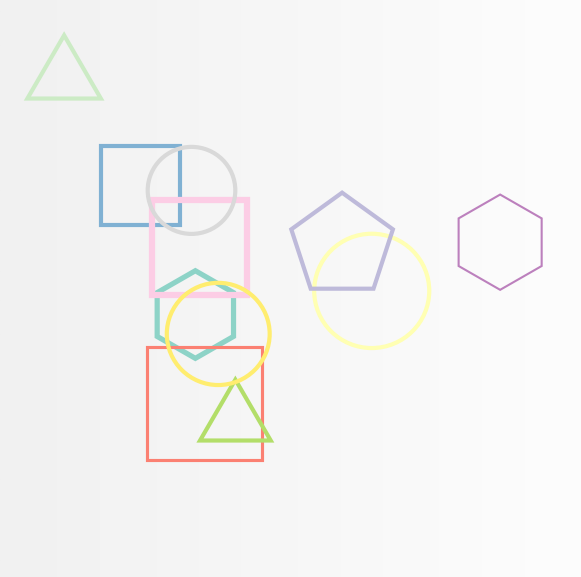[{"shape": "hexagon", "thickness": 2.5, "radius": 0.38, "center": [0.336, 0.454]}, {"shape": "circle", "thickness": 2, "radius": 0.49, "center": [0.64, 0.495]}, {"shape": "pentagon", "thickness": 2, "radius": 0.46, "center": [0.589, 0.574]}, {"shape": "square", "thickness": 1.5, "radius": 0.49, "center": [0.352, 0.3]}, {"shape": "square", "thickness": 2, "radius": 0.34, "center": [0.242, 0.679]}, {"shape": "triangle", "thickness": 2, "radius": 0.35, "center": [0.405, 0.271]}, {"shape": "square", "thickness": 3, "radius": 0.41, "center": [0.343, 0.571]}, {"shape": "circle", "thickness": 2, "radius": 0.38, "center": [0.329, 0.669]}, {"shape": "hexagon", "thickness": 1, "radius": 0.41, "center": [0.86, 0.58]}, {"shape": "triangle", "thickness": 2, "radius": 0.36, "center": [0.11, 0.865]}, {"shape": "circle", "thickness": 2, "radius": 0.44, "center": [0.375, 0.421]}]